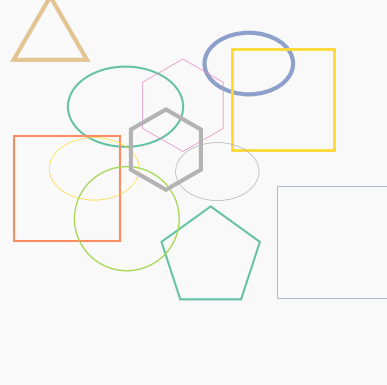[{"shape": "pentagon", "thickness": 1.5, "radius": 0.67, "center": [0.544, 0.33]}, {"shape": "oval", "thickness": 1.5, "radius": 0.74, "center": [0.324, 0.723]}, {"shape": "square", "thickness": 1.5, "radius": 0.68, "center": [0.173, 0.511]}, {"shape": "square", "thickness": 0.5, "radius": 0.72, "center": [0.859, 0.372]}, {"shape": "oval", "thickness": 3, "radius": 0.57, "center": [0.642, 0.835]}, {"shape": "hexagon", "thickness": 0.5, "radius": 0.6, "center": [0.472, 0.726]}, {"shape": "circle", "thickness": 1, "radius": 0.68, "center": [0.327, 0.432]}, {"shape": "oval", "thickness": 0.5, "radius": 0.58, "center": [0.243, 0.561]}, {"shape": "square", "thickness": 2, "radius": 0.65, "center": [0.73, 0.742]}, {"shape": "triangle", "thickness": 3, "radius": 0.55, "center": [0.13, 0.899]}, {"shape": "oval", "thickness": 0.5, "radius": 0.54, "center": [0.561, 0.554]}, {"shape": "hexagon", "thickness": 3, "radius": 0.52, "center": [0.428, 0.611]}]